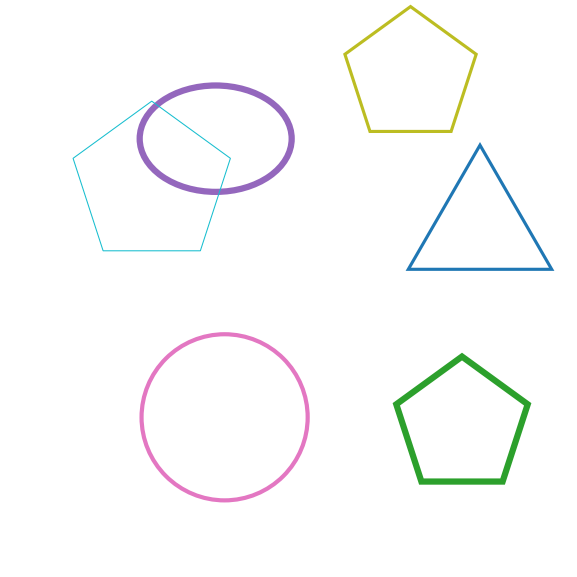[{"shape": "triangle", "thickness": 1.5, "radius": 0.72, "center": [0.831, 0.604]}, {"shape": "pentagon", "thickness": 3, "radius": 0.6, "center": [0.8, 0.262]}, {"shape": "oval", "thickness": 3, "radius": 0.66, "center": [0.373, 0.759]}, {"shape": "circle", "thickness": 2, "radius": 0.72, "center": [0.389, 0.277]}, {"shape": "pentagon", "thickness": 1.5, "radius": 0.6, "center": [0.711, 0.868]}, {"shape": "pentagon", "thickness": 0.5, "radius": 0.72, "center": [0.263, 0.681]}]